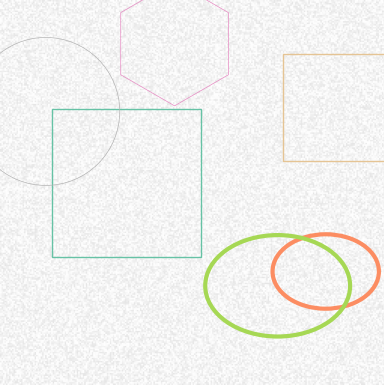[{"shape": "square", "thickness": 1, "radius": 0.97, "center": [0.328, 0.525]}, {"shape": "oval", "thickness": 3, "radius": 0.69, "center": [0.846, 0.295]}, {"shape": "hexagon", "thickness": 0.5, "radius": 0.81, "center": [0.453, 0.887]}, {"shape": "oval", "thickness": 3, "radius": 0.94, "center": [0.721, 0.258]}, {"shape": "square", "thickness": 1, "radius": 0.7, "center": [0.874, 0.721]}, {"shape": "circle", "thickness": 0.5, "radius": 0.96, "center": [0.119, 0.711]}]